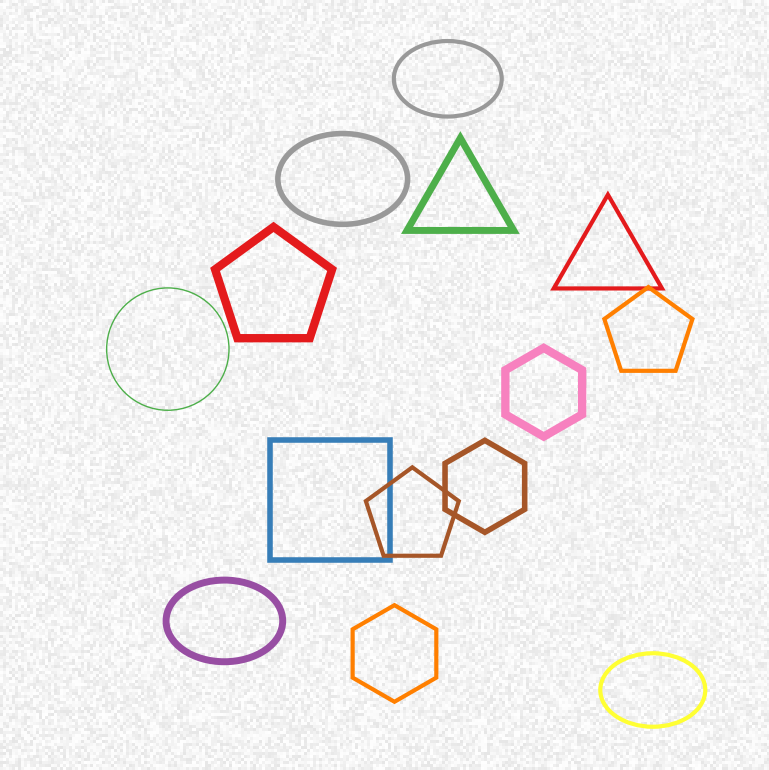[{"shape": "triangle", "thickness": 1.5, "radius": 0.41, "center": [0.789, 0.666]}, {"shape": "pentagon", "thickness": 3, "radius": 0.4, "center": [0.355, 0.625]}, {"shape": "square", "thickness": 2, "radius": 0.39, "center": [0.429, 0.35]}, {"shape": "circle", "thickness": 0.5, "radius": 0.4, "center": [0.218, 0.547]}, {"shape": "triangle", "thickness": 2.5, "radius": 0.4, "center": [0.598, 0.741]}, {"shape": "oval", "thickness": 2.5, "radius": 0.38, "center": [0.291, 0.194]}, {"shape": "hexagon", "thickness": 1.5, "radius": 0.31, "center": [0.512, 0.151]}, {"shape": "pentagon", "thickness": 1.5, "radius": 0.3, "center": [0.842, 0.567]}, {"shape": "oval", "thickness": 1.5, "radius": 0.34, "center": [0.848, 0.104]}, {"shape": "pentagon", "thickness": 1.5, "radius": 0.32, "center": [0.535, 0.33]}, {"shape": "hexagon", "thickness": 2, "radius": 0.3, "center": [0.63, 0.368]}, {"shape": "hexagon", "thickness": 3, "radius": 0.29, "center": [0.706, 0.491]}, {"shape": "oval", "thickness": 1.5, "radius": 0.35, "center": [0.582, 0.898]}, {"shape": "oval", "thickness": 2, "radius": 0.42, "center": [0.445, 0.768]}]